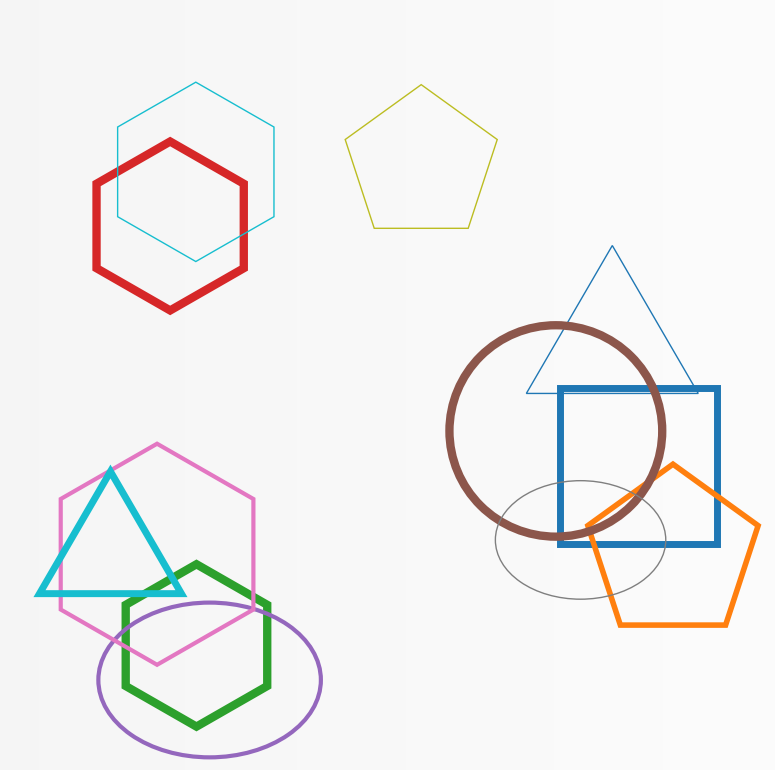[{"shape": "square", "thickness": 2.5, "radius": 0.51, "center": [0.824, 0.395]}, {"shape": "triangle", "thickness": 0.5, "radius": 0.64, "center": [0.79, 0.553]}, {"shape": "pentagon", "thickness": 2, "radius": 0.58, "center": [0.868, 0.282]}, {"shape": "hexagon", "thickness": 3, "radius": 0.53, "center": [0.254, 0.162]}, {"shape": "hexagon", "thickness": 3, "radius": 0.55, "center": [0.22, 0.707]}, {"shape": "oval", "thickness": 1.5, "radius": 0.72, "center": [0.27, 0.117]}, {"shape": "circle", "thickness": 3, "radius": 0.69, "center": [0.717, 0.44]}, {"shape": "hexagon", "thickness": 1.5, "radius": 0.72, "center": [0.203, 0.28]}, {"shape": "oval", "thickness": 0.5, "radius": 0.55, "center": [0.749, 0.299]}, {"shape": "pentagon", "thickness": 0.5, "radius": 0.52, "center": [0.543, 0.787]}, {"shape": "triangle", "thickness": 2.5, "radius": 0.53, "center": [0.143, 0.282]}, {"shape": "hexagon", "thickness": 0.5, "radius": 0.58, "center": [0.253, 0.777]}]